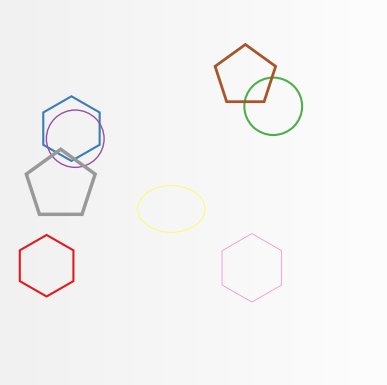[{"shape": "hexagon", "thickness": 1.5, "radius": 0.4, "center": [0.12, 0.31]}, {"shape": "hexagon", "thickness": 1.5, "radius": 0.42, "center": [0.184, 0.666]}, {"shape": "circle", "thickness": 1.5, "radius": 0.37, "center": [0.705, 0.724]}, {"shape": "circle", "thickness": 1, "radius": 0.37, "center": [0.194, 0.64]}, {"shape": "oval", "thickness": 0.5, "radius": 0.43, "center": [0.442, 0.457]}, {"shape": "pentagon", "thickness": 2, "radius": 0.41, "center": [0.633, 0.802]}, {"shape": "hexagon", "thickness": 0.5, "radius": 0.44, "center": [0.65, 0.304]}, {"shape": "pentagon", "thickness": 2.5, "radius": 0.47, "center": [0.157, 0.519]}]